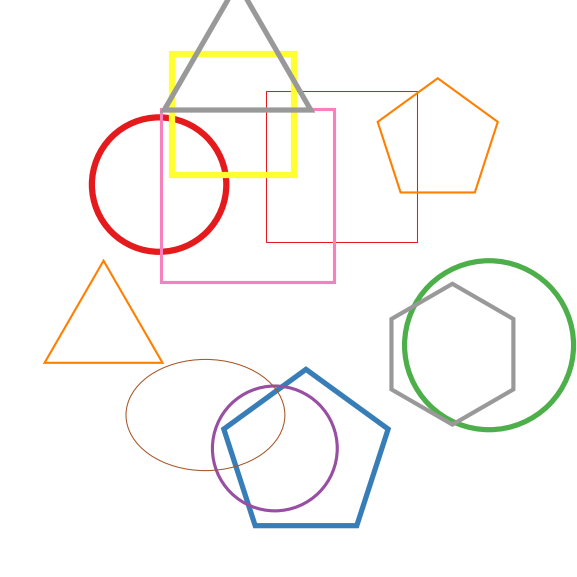[{"shape": "square", "thickness": 0.5, "radius": 0.65, "center": [0.591, 0.71]}, {"shape": "circle", "thickness": 3, "radius": 0.58, "center": [0.276, 0.68]}, {"shape": "pentagon", "thickness": 2.5, "radius": 0.75, "center": [0.53, 0.21]}, {"shape": "circle", "thickness": 2.5, "radius": 0.73, "center": [0.847, 0.401]}, {"shape": "circle", "thickness": 1.5, "radius": 0.54, "center": [0.476, 0.223]}, {"shape": "pentagon", "thickness": 1, "radius": 0.55, "center": [0.758, 0.754]}, {"shape": "triangle", "thickness": 1, "radius": 0.59, "center": [0.179, 0.43]}, {"shape": "square", "thickness": 3, "radius": 0.53, "center": [0.403, 0.801]}, {"shape": "oval", "thickness": 0.5, "radius": 0.69, "center": [0.356, 0.28]}, {"shape": "square", "thickness": 1.5, "radius": 0.75, "center": [0.429, 0.66]}, {"shape": "hexagon", "thickness": 2, "radius": 0.61, "center": [0.783, 0.386]}, {"shape": "triangle", "thickness": 2.5, "radius": 0.73, "center": [0.411, 0.882]}]